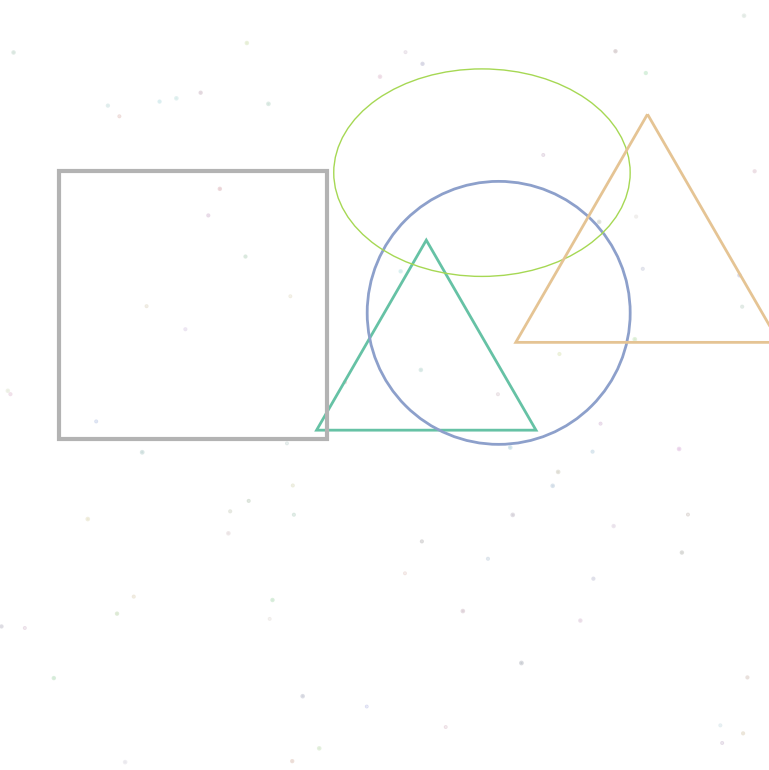[{"shape": "triangle", "thickness": 1, "radius": 0.82, "center": [0.554, 0.524]}, {"shape": "circle", "thickness": 1, "radius": 0.85, "center": [0.648, 0.594]}, {"shape": "oval", "thickness": 0.5, "radius": 0.96, "center": [0.626, 0.776]}, {"shape": "triangle", "thickness": 1, "radius": 0.99, "center": [0.841, 0.654]}, {"shape": "square", "thickness": 1.5, "radius": 0.87, "center": [0.25, 0.604]}]